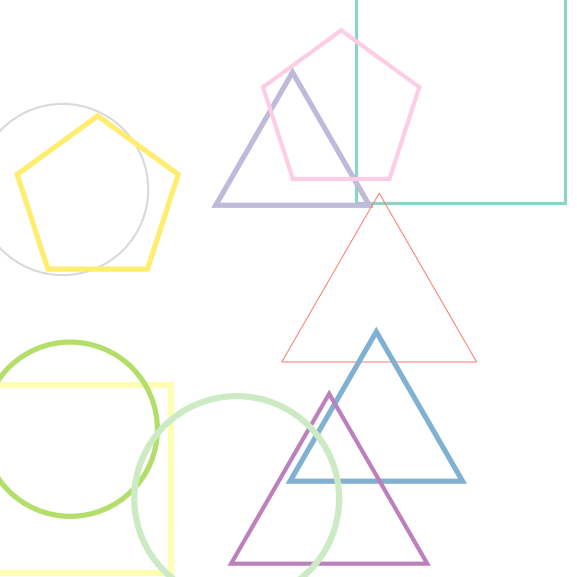[{"shape": "square", "thickness": 1.5, "radius": 0.91, "center": [0.797, 0.829]}, {"shape": "square", "thickness": 3, "radius": 0.82, "center": [0.132, 0.17]}, {"shape": "triangle", "thickness": 2.5, "radius": 0.77, "center": [0.507, 0.72]}, {"shape": "triangle", "thickness": 0.5, "radius": 0.97, "center": [0.657, 0.47]}, {"shape": "triangle", "thickness": 2.5, "radius": 0.86, "center": [0.652, 0.252]}, {"shape": "circle", "thickness": 2.5, "radius": 0.75, "center": [0.122, 0.256]}, {"shape": "pentagon", "thickness": 2, "radius": 0.71, "center": [0.591, 0.804]}, {"shape": "circle", "thickness": 1, "radius": 0.74, "center": [0.108, 0.671]}, {"shape": "triangle", "thickness": 2, "radius": 0.98, "center": [0.57, 0.121]}, {"shape": "circle", "thickness": 3, "radius": 0.89, "center": [0.41, 0.136]}, {"shape": "pentagon", "thickness": 2.5, "radius": 0.73, "center": [0.169, 0.652]}]